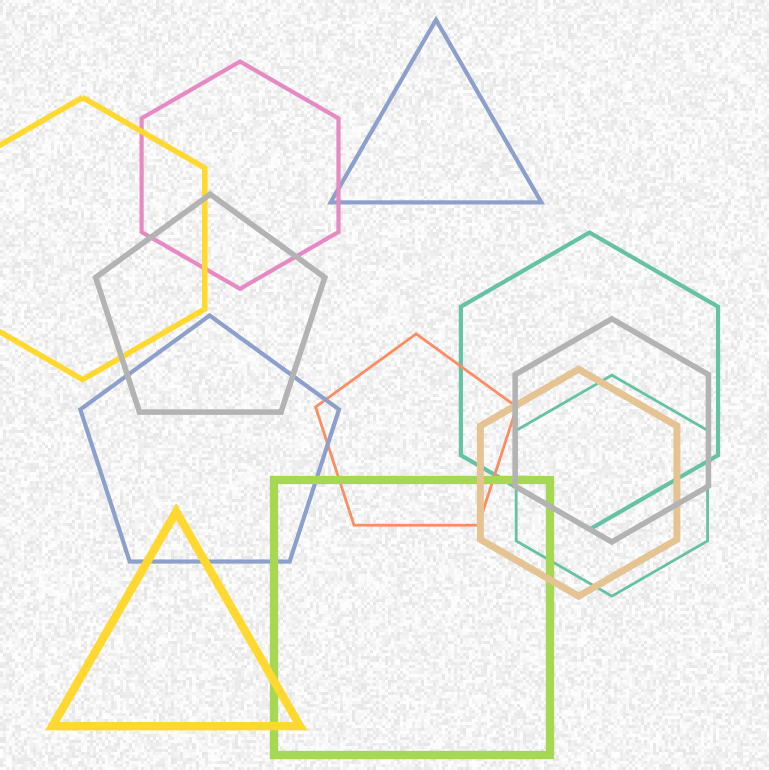[{"shape": "hexagon", "thickness": 1.5, "radius": 0.96, "center": [0.766, 0.505]}, {"shape": "hexagon", "thickness": 1, "radius": 0.72, "center": [0.795, 0.369]}, {"shape": "pentagon", "thickness": 1, "radius": 0.69, "center": [0.541, 0.429]}, {"shape": "triangle", "thickness": 1.5, "radius": 0.79, "center": [0.566, 0.816]}, {"shape": "pentagon", "thickness": 1.5, "radius": 0.88, "center": [0.272, 0.414]}, {"shape": "hexagon", "thickness": 1.5, "radius": 0.74, "center": [0.312, 0.773]}, {"shape": "square", "thickness": 3, "radius": 0.89, "center": [0.535, 0.198]}, {"shape": "triangle", "thickness": 3, "radius": 0.93, "center": [0.229, 0.15]}, {"shape": "hexagon", "thickness": 2, "radius": 0.92, "center": [0.107, 0.69]}, {"shape": "hexagon", "thickness": 2.5, "radius": 0.74, "center": [0.751, 0.373]}, {"shape": "pentagon", "thickness": 2, "radius": 0.78, "center": [0.273, 0.591]}, {"shape": "hexagon", "thickness": 2, "radius": 0.72, "center": [0.795, 0.441]}]